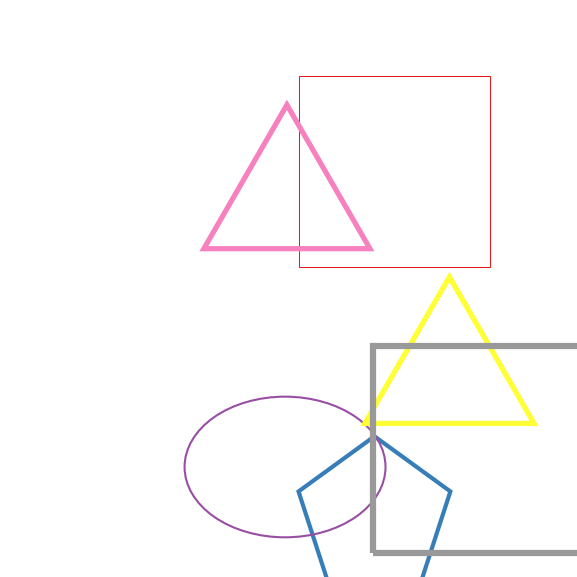[{"shape": "square", "thickness": 0.5, "radius": 0.83, "center": [0.684, 0.702]}, {"shape": "pentagon", "thickness": 2, "radius": 0.69, "center": [0.648, 0.105]}, {"shape": "oval", "thickness": 1, "radius": 0.87, "center": [0.494, 0.191]}, {"shape": "triangle", "thickness": 2.5, "radius": 0.85, "center": [0.778, 0.35]}, {"shape": "triangle", "thickness": 2.5, "radius": 0.83, "center": [0.497, 0.652]}, {"shape": "square", "thickness": 3, "radius": 0.9, "center": [0.826, 0.221]}]